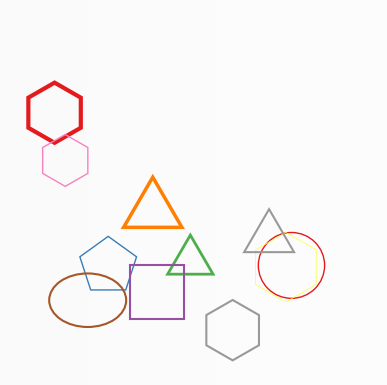[{"shape": "hexagon", "thickness": 3, "radius": 0.39, "center": [0.141, 0.707]}, {"shape": "circle", "thickness": 1, "radius": 0.43, "center": [0.752, 0.311]}, {"shape": "pentagon", "thickness": 1, "radius": 0.38, "center": [0.279, 0.309]}, {"shape": "triangle", "thickness": 2, "radius": 0.34, "center": [0.491, 0.322]}, {"shape": "square", "thickness": 1.5, "radius": 0.35, "center": [0.405, 0.241]}, {"shape": "triangle", "thickness": 2.5, "radius": 0.43, "center": [0.394, 0.453]}, {"shape": "hexagon", "thickness": 0.5, "radius": 0.45, "center": [0.738, 0.306]}, {"shape": "oval", "thickness": 1.5, "radius": 0.5, "center": [0.226, 0.22]}, {"shape": "hexagon", "thickness": 1, "radius": 0.34, "center": [0.168, 0.583]}, {"shape": "hexagon", "thickness": 1.5, "radius": 0.39, "center": [0.6, 0.142]}, {"shape": "triangle", "thickness": 1.5, "radius": 0.37, "center": [0.694, 0.382]}]